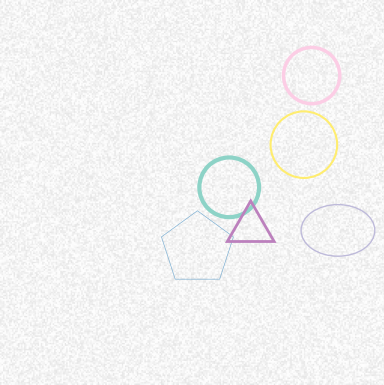[{"shape": "circle", "thickness": 3, "radius": 0.39, "center": [0.595, 0.513]}, {"shape": "oval", "thickness": 1, "radius": 0.48, "center": [0.878, 0.402]}, {"shape": "pentagon", "thickness": 0.5, "radius": 0.49, "center": [0.513, 0.354]}, {"shape": "circle", "thickness": 2.5, "radius": 0.37, "center": [0.809, 0.804]}, {"shape": "triangle", "thickness": 2, "radius": 0.35, "center": [0.651, 0.408]}, {"shape": "circle", "thickness": 1.5, "radius": 0.43, "center": [0.789, 0.624]}]